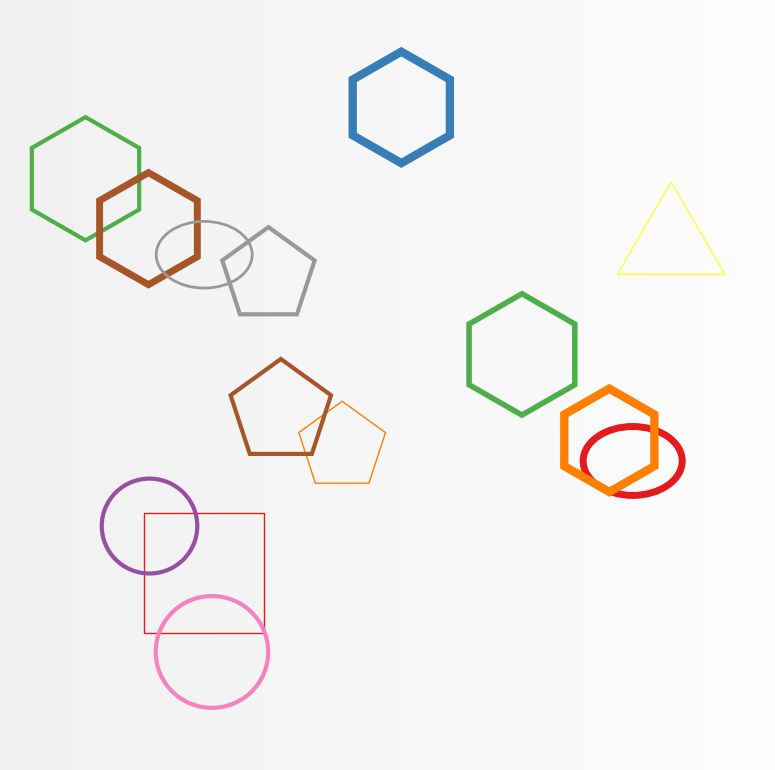[{"shape": "square", "thickness": 0.5, "radius": 0.39, "center": [0.264, 0.256]}, {"shape": "oval", "thickness": 2.5, "radius": 0.32, "center": [0.816, 0.401]}, {"shape": "hexagon", "thickness": 3, "radius": 0.36, "center": [0.518, 0.86]}, {"shape": "hexagon", "thickness": 2, "radius": 0.39, "center": [0.673, 0.54]}, {"shape": "hexagon", "thickness": 1.5, "radius": 0.4, "center": [0.11, 0.768]}, {"shape": "circle", "thickness": 1.5, "radius": 0.31, "center": [0.193, 0.317]}, {"shape": "hexagon", "thickness": 3, "radius": 0.34, "center": [0.786, 0.428]}, {"shape": "pentagon", "thickness": 0.5, "radius": 0.29, "center": [0.441, 0.42]}, {"shape": "triangle", "thickness": 0.5, "radius": 0.4, "center": [0.866, 0.684]}, {"shape": "hexagon", "thickness": 2.5, "radius": 0.36, "center": [0.192, 0.703]}, {"shape": "pentagon", "thickness": 1.5, "radius": 0.34, "center": [0.362, 0.466]}, {"shape": "circle", "thickness": 1.5, "radius": 0.36, "center": [0.273, 0.153]}, {"shape": "oval", "thickness": 1, "radius": 0.31, "center": [0.263, 0.669]}, {"shape": "pentagon", "thickness": 1.5, "radius": 0.31, "center": [0.346, 0.642]}]